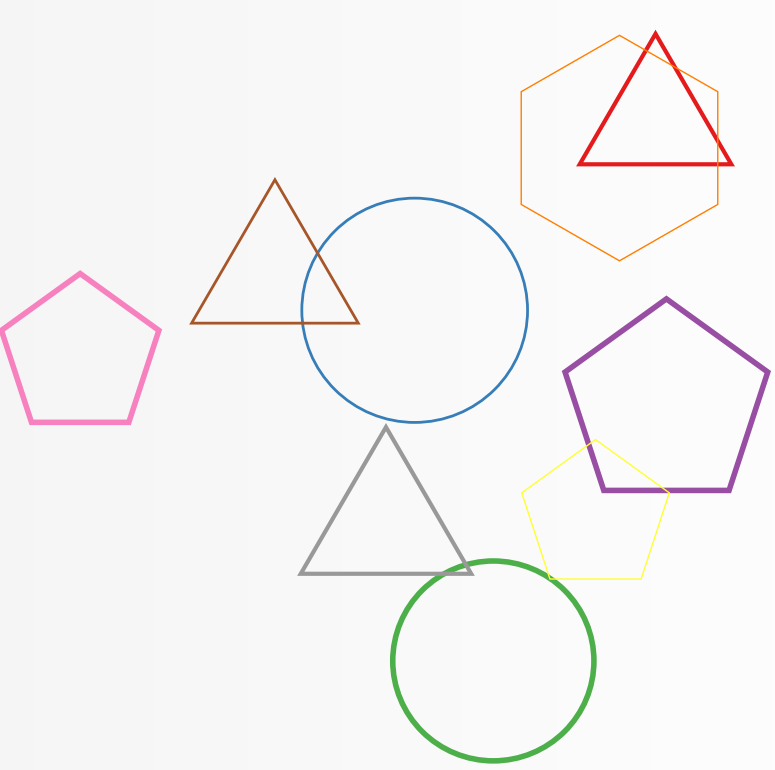[{"shape": "triangle", "thickness": 1.5, "radius": 0.56, "center": [0.846, 0.843]}, {"shape": "circle", "thickness": 1, "radius": 0.73, "center": [0.535, 0.597]}, {"shape": "circle", "thickness": 2, "radius": 0.65, "center": [0.637, 0.142]}, {"shape": "pentagon", "thickness": 2, "radius": 0.69, "center": [0.86, 0.474]}, {"shape": "hexagon", "thickness": 0.5, "radius": 0.73, "center": [0.799, 0.808]}, {"shape": "pentagon", "thickness": 0.5, "radius": 0.5, "center": [0.768, 0.329]}, {"shape": "triangle", "thickness": 1, "radius": 0.62, "center": [0.355, 0.642]}, {"shape": "pentagon", "thickness": 2, "radius": 0.53, "center": [0.103, 0.538]}, {"shape": "triangle", "thickness": 1.5, "radius": 0.63, "center": [0.498, 0.318]}]